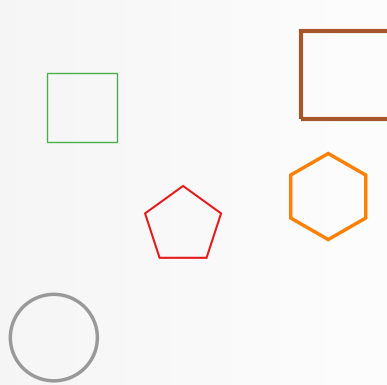[{"shape": "pentagon", "thickness": 1.5, "radius": 0.52, "center": [0.472, 0.414]}, {"shape": "square", "thickness": 1, "radius": 0.45, "center": [0.211, 0.721]}, {"shape": "hexagon", "thickness": 2.5, "radius": 0.56, "center": [0.847, 0.49]}, {"shape": "square", "thickness": 3, "radius": 0.57, "center": [0.891, 0.805]}, {"shape": "circle", "thickness": 2.5, "radius": 0.56, "center": [0.139, 0.123]}]